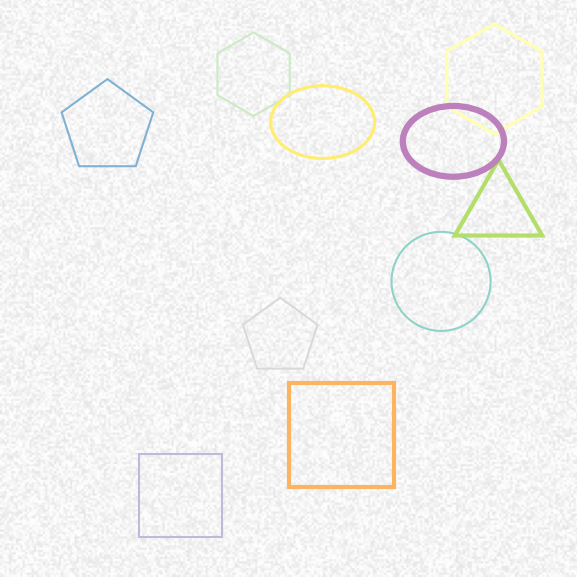[{"shape": "circle", "thickness": 1, "radius": 0.43, "center": [0.764, 0.512]}, {"shape": "hexagon", "thickness": 1.5, "radius": 0.48, "center": [0.856, 0.862]}, {"shape": "square", "thickness": 1, "radius": 0.36, "center": [0.313, 0.14]}, {"shape": "pentagon", "thickness": 1, "radius": 0.42, "center": [0.186, 0.779]}, {"shape": "square", "thickness": 2, "radius": 0.45, "center": [0.591, 0.245]}, {"shape": "triangle", "thickness": 2, "radius": 0.44, "center": [0.863, 0.635]}, {"shape": "pentagon", "thickness": 1, "radius": 0.34, "center": [0.485, 0.416]}, {"shape": "oval", "thickness": 3, "radius": 0.44, "center": [0.785, 0.754]}, {"shape": "hexagon", "thickness": 1, "radius": 0.36, "center": [0.439, 0.871]}, {"shape": "oval", "thickness": 1.5, "radius": 0.45, "center": [0.559, 0.788]}]